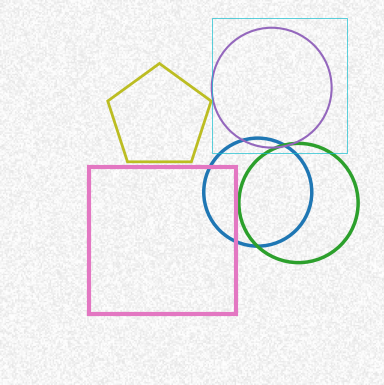[{"shape": "circle", "thickness": 2.5, "radius": 0.7, "center": [0.67, 0.501]}, {"shape": "circle", "thickness": 2.5, "radius": 0.77, "center": [0.775, 0.473]}, {"shape": "circle", "thickness": 1.5, "radius": 0.78, "center": [0.706, 0.772]}, {"shape": "square", "thickness": 3, "radius": 0.96, "center": [0.422, 0.376]}, {"shape": "pentagon", "thickness": 2, "radius": 0.71, "center": [0.414, 0.694]}, {"shape": "square", "thickness": 0.5, "radius": 0.88, "center": [0.726, 0.777]}]